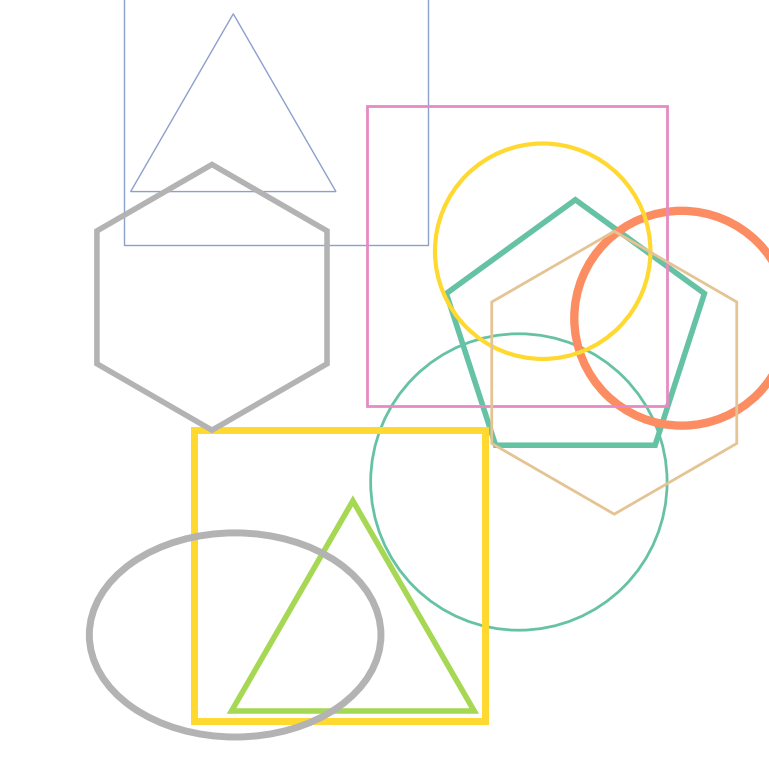[{"shape": "circle", "thickness": 1, "radius": 0.96, "center": [0.674, 0.374]}, {"shape": "pentagon", "thickness": 2, "radius": 0.88, "center": [0.747, 0.564]}, {"shape": "circle", "thickness": 3, "radius": 0.7, "center": [0.885, 0.587]}, {"shape": "square", "thickness": 0.5, "radius": 0.99, "center": [0.358, 0.88]}, {"shape": "triangle", "thickness": 0.5, "radius": 0.77, "center": [0.303, 0.828]}, {"shape": "square", "thickness": 1, "radius": 0.97, "center": [0.672, 0.668]}, {"shape": "triangle", "thickness": 2, "radius": 0.91, "center": [0.458, 0.168]}, {"shape": "circle", "thickness": 1.5, "radius": 0.7, "center": [0.705, 0.674]}, {"shape": "square", "thickness": 2.5, "radius": 0.94, "center": [0.441, 0.253]}, {"shape": "hexagon", "thickness": 1, "radius": 0.92, "center": [0.798, 0.516]}, {"shape": "oval", "thickness": 2.5, "radius": 0.95, "center": [0.305, 0.175]}, {"shape": "hexagon", "thickness": 2, "radius": 0.86, "center": [0.275, 0.614]}]